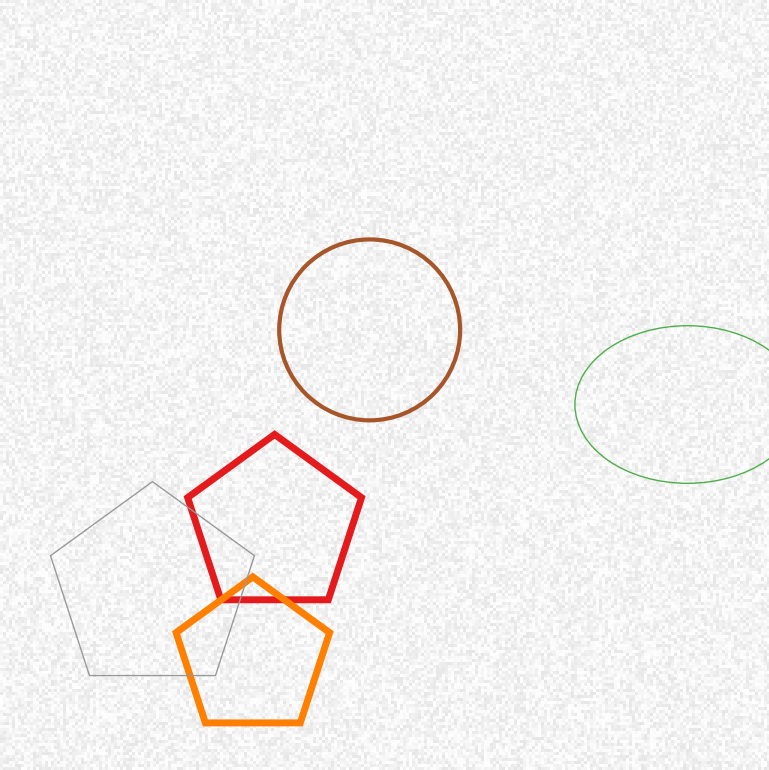[{"shape": "pentagon", "thickness": 2.5, "radius": 0.59, "center": [0.357, 0.317]}, {"shape": "oval", "thickness": 0.5, "radius": 0.73, "center": [0.893, 0.475]}, {"shape": "pentagon", "thickness": 2.5, "radius": 0.52, "center": [0.328, 0.146]}, {"shape": "circle", "thickness": 1.5, "radius": 0.59, "center": [0.48, 0.572]}, {"shape": "pentagon", "thickness": 0.5, "radius": 0.7, "center": [0.198, 0.235]}]